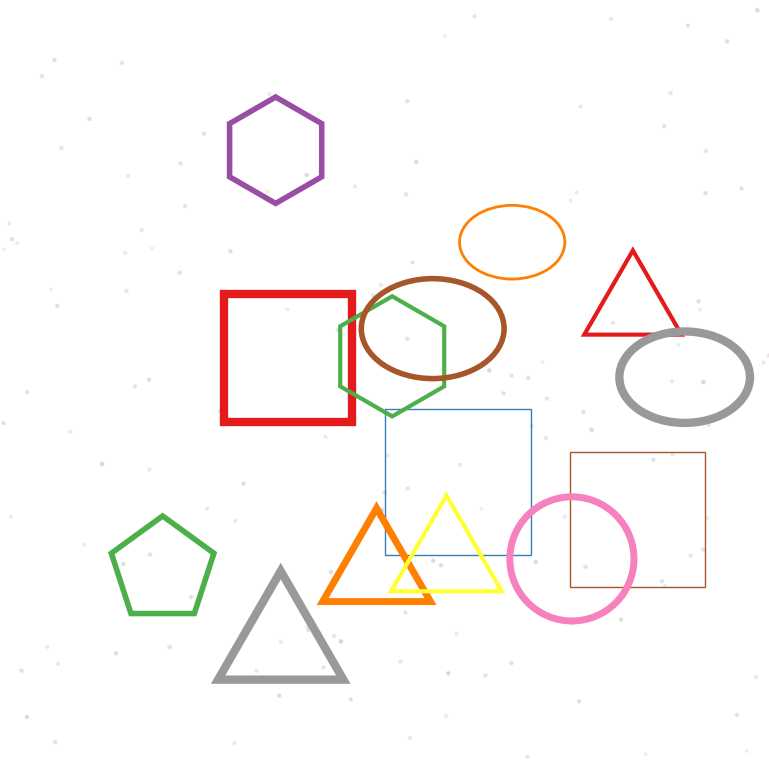[{"shape": "square", "thickness": 3, "radius": 0.42, "center": [0.374, 0.535]}, {"shape": "triangle", "thickness": 1.5, "radius": 0.36, "center": [0.822, 0.602]}, {"shape": "square", "thickness": 0.5, "radius": 0.47, "center": [0.595, 0.374]}, {"shape": "pentagon", "thickness": 2, "radius": 0.35, "center": [0.211, 0.26]}, {"shape": "hexagon", "thickness": 1.5, "radius": 0.39, "center": [0.509, 0.537]}, {"shape": "hexagon", "thickness": 2, "radius": 0.35, "center": [0.358, 0.805]}, {"shape": "triangle", "thickness": 2.5, "radius": 0.4, "center": [0.489, 0.259]}, {"shape": "oval", "thickness": 1, "radius": 0.34, "center": [0.665, 0.685]}, {"shape": "triangle", "thickness": 1.5, "radius": 0.41, "center": [0.58, 0.274]}, {"shape": "square", "thickness": 0.5, "radius": 0.44, "center": [0.828, 0.326]}, {"shape": "oval", "thickness": 2, "radius": 0.46, "center": [0.562, 0.573]}, {"shape": "circle", "thickness": 2.5, "radius": 0.4, "center": [0.743, 0.274]}, {"shape": "oval", "thickness": 3, "radius": 0.42, "center": [0.889, 0.51]}, {"shape": "triangle", "thickness": 3, "radius": 0.47, "center": [0.365, 0.164]}]